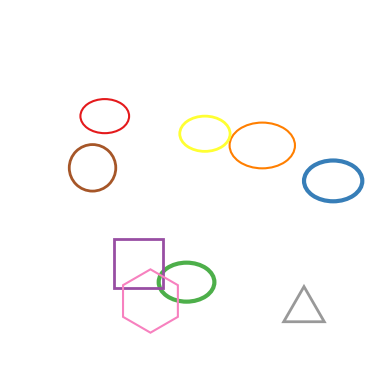[{"shape": "oval", "thickness": 1.5, "radius": 0.32, "center": [0.272, 0.698]}, {"shape": "oval", "thickness": 3, "radius": 0.38, "center": [0.865, 0.53]}, {"shape": "oval", "thickness": 3, "radius": 0.36, "center": [0.485, 0.267]}, {"shape": "square", "thickness": 2, "radius": 0.32, "center": [0.36, 0.315]}, {"shape": "oval", "thickness": 1.5, "radius": 0.42, "center": [0.681, 0.622]}, {"shape": "oval", "thickness": 2, "radius": 0.33, "center": [0.532, 0.653]}, {"shape": "circle", "thickness": 2, "radius": 0.3, "center": [0.24, 0.564]}, {"shape": "hexagon", "thickness": 1.5, "radius": 0.41, "center": [0.391, 0.218]}, {"shape": "triangle", "thickness": 2, "radius": 0.3, "center": [0.79, 0.195]}]